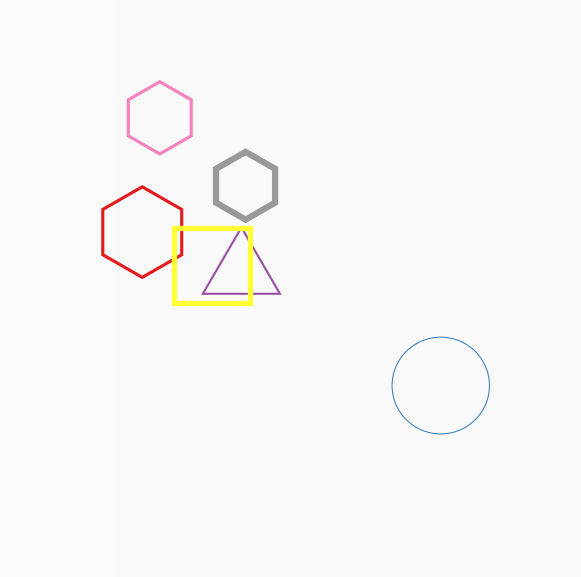[{"shape": "hexagon", "thickness": 1.5, "radius": 0.39, "center": [0.245, 0.597]}, {"shape": "circle", "thickness": 0.5, "radius": 0.42, "center": [0.758, 0.332]}, {"shape": "triangle", "thickness": 1, "radius": 0.38, "center": [0.415, 0.529]}, {"shape": "square", "thickness": 2.5, "radius": 0.32, "center": [0.365, 0.539]}, {"shape": "hexagon", "thickness": 1.5, "radius": 0.31, "center": [0.275, 0.795]}, {"shape": "hexagon", "thickness": 3, "radius": 0.29, "center": [0.422, 0.677]}]